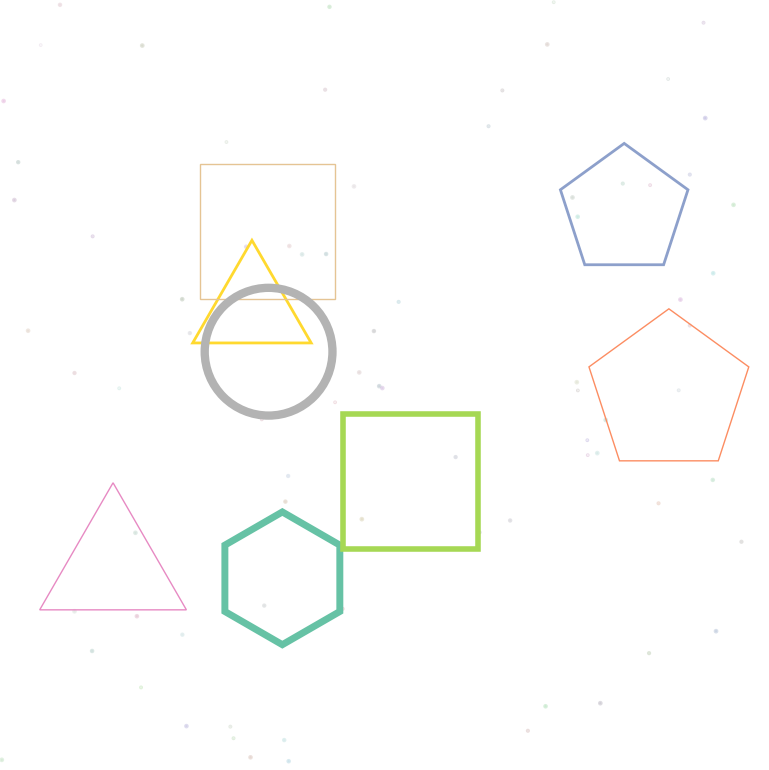[{"shape": "hexagon", "thickness": 2.5, "radius": 0.43, "center": [0.367, 0.249]}, {"shape": "pentagon", "thickness": 0.5, "radius": 0.55, "center": [0.869, 0.49]}, {"shape": "pentagon", "thickness": 1, "radius": 0.44, "center": [0.811, 0.727]}, {"shape": "triangle", "thickness": 0.5, "radius": 0.55, "center": [0.147, 0.263]}, {"shape": "square", "thickness": 2, "radius": 0.44, "center": [0.533, 0.375]}, {"shape": "triangle", "thickness": 1, "radius": 0.44, "center": [0.327, 0.599]}, {"shape": "square", "thickness": 0.5, "radius": 0.44, "center": [0.347, 0.699]}, {"shape": "circle", "thickness": 3, "radius": 0.41, "center": [0.349, 0.543]}]